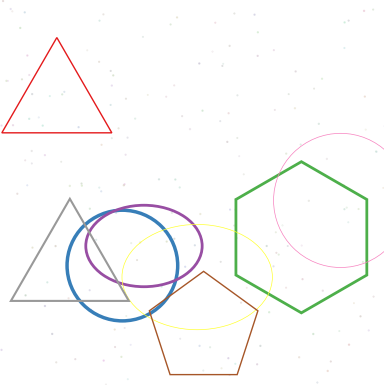[{"shape": "triangle", "thickness": 1, "radius": 0.82, "center": [0.148, 0.737]}, {"shape": "circle", "thickness": 2.5, "radius": 0.72, "center": [0.318, 0.31]}, {"shape": "hexagon", "thickness": 2, "radius": 0.98, "center": [0.783, 0.384]}, {"shape": "oval", "thickness": 2, "radius": 0.76, "center": [0.374, 0.361]}, {"shape": "oval", "thickness": 0.5, "radius": 0.98, "center": [0.512, 0.28]}, {"shape": "pentagon", "thickness": 1, "radius": 0.74, "center": [0.529, 0.147]}, {"shape": "circle", "thickness": 0.5, "radius": 0.87, "center": [0.885, 0.479]}, {"shape": "triangle", "thickness": 1.5, "radius": 0.88, "center": [0.181, 0.307]}]